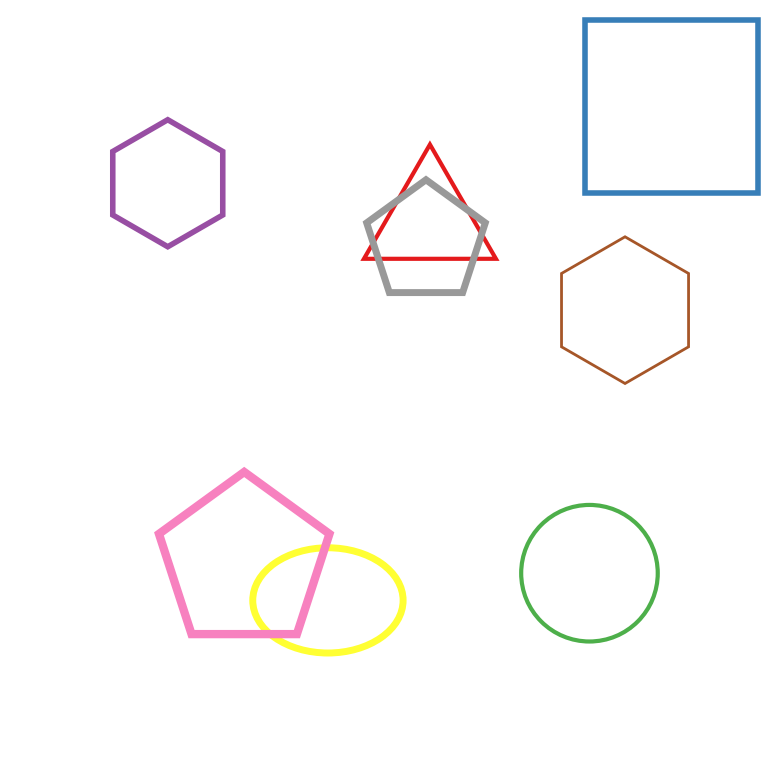[{"shape": "triangle", "thickness": 1.5, "radius": 0.49, "center": [0.558, 0.713]}, {"shape": "square", "thickness": 2, "radius": 0.56, "center": [0.872, 0.862]}, {"shape": "circle", "thickness": 1.5, "radius": 0.44, "center": [0.766, 0.256]}, {"shape": "hexagon", "thickness": 2, "radius": 0.41, "center": [0.218, 0.762]}, {"shape": "oval", "thickness": 2.5, "radius": 0.49, "center": [0.426, 0.22]}, {"shape": "hexagon", "thickness": 1, "radius": 0.48, "center": [0.812, 0.597]}, {"shape": "pentagon", "thickness": 3, "radius": 0.58, "center": [0.317, 0.271]}, {"shape": "pentagon", "thickness": 2.5, "radius": 0.4, "center": [0.553, 0.686]}]